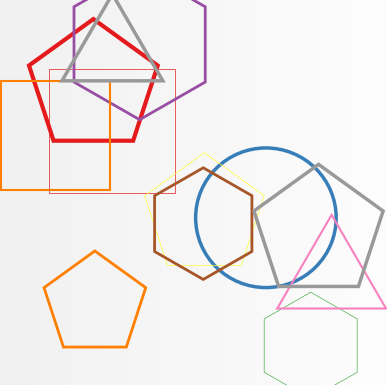[{"shape": "pentagon", "thickness": 3, "radius": 0.87, "center": [0.241, 0.776]}, {"shape": "square", "thickness": 0.5, "radius": 0.81, "center": [0.289, 0.659]}, {"shape": "circle", "thickness": 2.5, "radius": 0.91, "center": [0.686, 0.434]}, {"shape": "hexagon", "thickness": 0.5, "radius": 0.69, "center": [0.802, 0.102]}, {"shape": "hexagon", "thickness": 2, "radius": 0.98, "center": [0.36, 0.885]}, {"shape": "square", "thickness": 1.5, "radius": 0.71, "center": [0.144, 0.648]}, {"shape": "pentagon", "thickness": 2, "radius": 0.69, "center": [0.245, 0.21]}, {"shape": "pentagon", "thickness": 0.5, "radius": 0.81, "center": [0.528, 0.441]}, {"shape": "hexagon", "thickness": 2, "radius": 0.72, "center": [0.525, 0.419]}, {"shape": "triangle", "thickness": 1.5, "radius": 0.81, "center": [0.856, 0.28]}, {"shape": "triangle", "thickness": 2.5, "radius": 0.75, "center": [0.29, 0.865]}, {"shape": "pentagon", "thickness": 2.5, "radius": 0.88, "center": [0.822, 0.398]}]